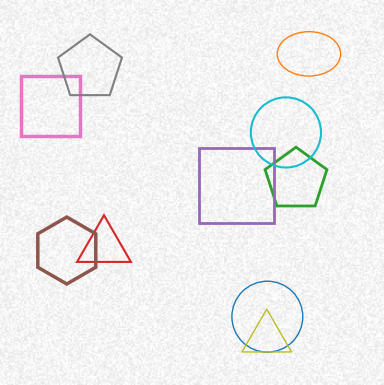[{"shape": "circle", "thickness": 1, "radius": 0.46, "center": [0.694, 0.177]}, {"shape": "oval", "thickness": 1, "radius": 0.41, "center": [0.802, 0.86]}, {"shape": "pentagon", "thickness": 2, "radius": 0.42, "center": [0.769, 0.533]}, {"shape": "triangle", "thickness": 1.5, "radius": 0.4, "center": [0.27, 0.36]}, {"shape": "square", "thickness": 2, "radius": 0.49, "center": [0.615, 0.518]}, {"shape": "hexagon", "thickness": 2.5, "radius": 0.43, "center": [0.173, 0.349]}, {"shape": "square", "thickness": 2.5, "radius": 0.38, "center": [0.131, 0.725]}, {"shape": "pentagon", "thickness": 1.5, "radius": 0.44, "center": [0.234, 0.824]}, {"shape": "triangle", "thickness": 1, "radius": 0.37, "center": [0.693, 0.123]}, {"shape": "circle", "thickness": 1.5, "radius": 0.46, "center": [0.743, 0.656]}]